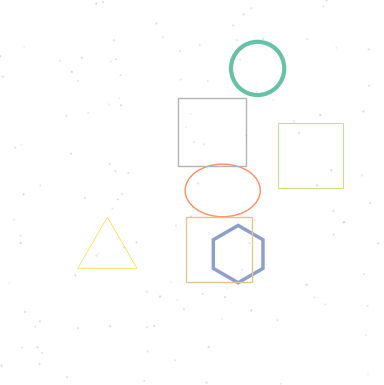[{"shape": "circle", "thickness": 3, "radius": 0.35, "center": [0.669, 0.822]}, {"shape": "oval", "thickness": 1, "radius": 0.49, "center": [0.578, 0.505]}, {"shape": "hexagon", "thickness": 2.5, "radius": 0.37, "center": [0.619, 0.34]}, {"shape": "square", "thickness": 0.5, "radius": 0.42, "center": [0.806, 0.596]}, {"shape": "triangle", "thickness": 0.5, "radius": 0.44, "center": [0.279, 0.347]}, {"shape": "square", "thickness": 1, "radius": 0.42, "center": [0.569, 0.352]}, {"shape": "square", "thickness": 1, "radius": 0.44, "center": [0.552, 0.657]}]